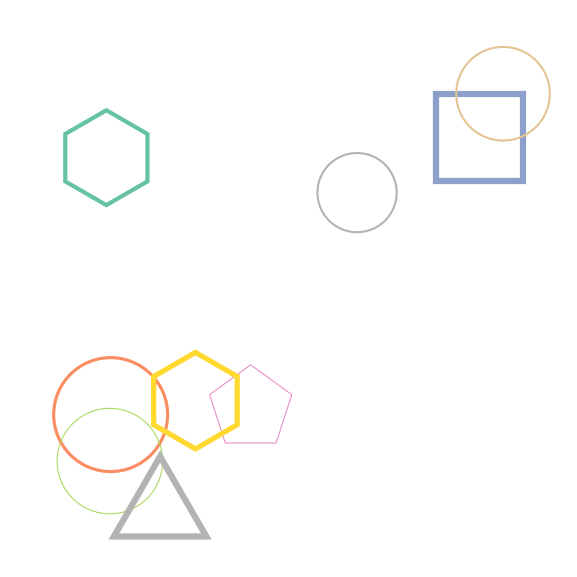[{"shape": "hexagon", "thickness": 2, "radius": 0.41, "center": [0.184, 0.726]}, {"shape": "circle", "thickness": 1.5, "radius": 0.49, "center": [0.192, 0.281]}, {"shape": "square", "thickness": 3, "radius": 0.38, "center": [0.831, 0.761]}, {"shape": "pentagon", "thickness": 0.5, "radius": 0.37, "center": [0.434, 0.293]}, {"shape": "circle", "thickness": 0.5, "radius": 0.46, "center": [0.19, 0.201]}, {"shape": "hexagon", "thickness": 2.5, "radius": 0.42, "center": [0.338, 0.305]}, {"shape": "circle", "thickness": 1, "radius": 0.41, "center": [0.871, 0.837]}, {"shape": "triangle", "thickness": 3, "radius": 0.46, "center": [0.277, 0.116]}, {"shape": "circle", "thickness": 1, "radius": 0.34, "center": [0.618, 0.666]}]